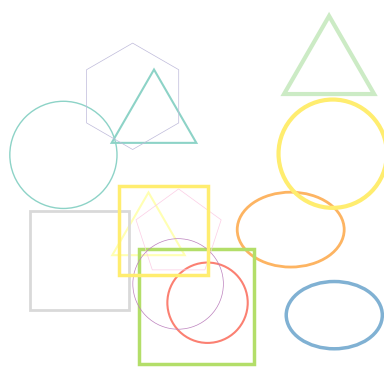[{"shape": "circle", "thickness": 1, "radius": 0.7, "center": [0.165, 0.598]}, {"shape": "triangle", "thickness": 1.5, "radius": 0.63, "center": [0.4, 0.692]}, {"shape": "triangle", "thickness": 1.5, "radius": 0.54, "center": [0.386, 0.392]}, {"shape": "hexagon", "thickness": 0.5, "radius": 0.69, "center": [0.345, 0.75]}, {"shape": "circle", "thickness": 1.5, "radius": 0.52, "center": [0.539, 0.214]}, {"shape": "oval", "thickness": 2.5, "radius": 0.62, "center": [0.868, 0.181]}, {"shape": "oval", "thickness": 2, "radius": 0.69, "center": [0.755, 0.404]}, {"shape": "square", "thickness": 2.5, "radius": 0.74, "center": [0.51, 0.204]}, {"shape": "pentagon", "thickness": 0.5, "radius": 0.58, "center": [0.464, 0.393]}, {"shape": "square", "thickness": 2, "radius": 0.64, "center": [0.206, 0.324]}, {"shape": "circle", "thickness": 0.5, "radius": 0.59, "center": [0.463, 0.262]}, {"shape": "triangle", "thickness": 3, "radius": 0.68, "center": [0.855, 0.823]}, {"shape": "square", "thickness": 2.5, "radius": 0.58, "center": [0.425, 0.401]}, {"shape": "circle", "thickness": 3, "radius": 0.7, "center": [0.864, 0.601]}]